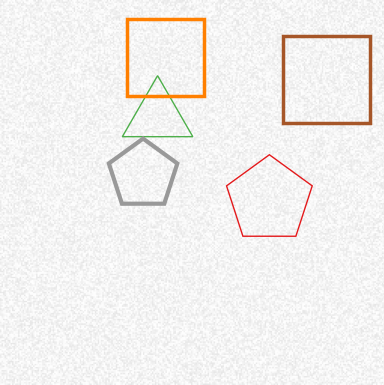[{"shape": "pentagon", "thickness": 1, "radius": 0.58, "center": [0.7, 0.481]}, {"shape": "triangle", "thickness": 1, "radius": 0.53, "center": [0.409, 0.698]}, {"shape": "square", "thickness": 2.5, "radius": 0.5, "center": [0.43, 0.85]}, {"shape": "square", "thickness": 2.5, "radius": 0.57, "center": [0.849, 0.793]}, {"shape": "pentagon", "thickness": 3, "radius": 0.47, "center": [0.372, 0.547]}]